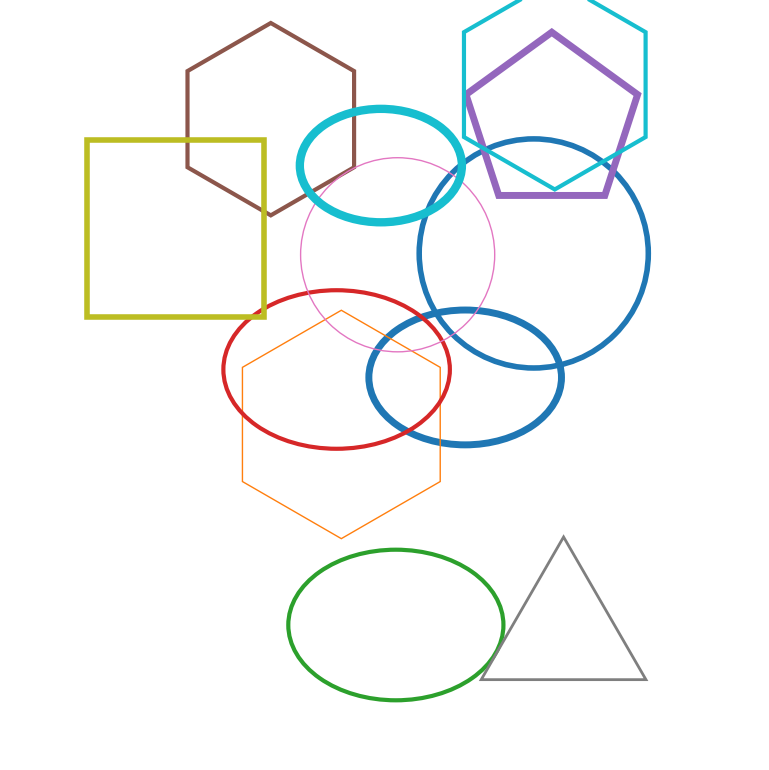[{"shape": "circle", "thickness": 2, "radius": 0.74, "center": [0.693, 0.671]}, {"shape": "oval", "thickness": 2.5, "radius": 0.63, "center": [0.604, 0.51]}, {"shape": "hexagon", "thickness": 0.5, "radius": 0.74, "center": [0.443, 0.449]}, {"shape": "oval", "thickness": 1.5, "radius": 0.7, "center": [0.514, 0.188]}, {"shape": "oval", "thickness": 1.5, "radius": 0.74, "center": [0.437, 0.52]}, {"shape": "pentagon", "thickness": 2.5, "radius": 0.59, "center": [0.717, 0.841]}, {"shape": "hexagon", "thickness": 1.5, "radius": 0.62, "center": [0.352, 0.845]}, {"shape": "circle", "thickness": 0.5, "radius": 0.63, "center": [0.516, 0.669]}, {"shape": "triangle", "thickness": 1, "radius": 0.62, "center": [0.732, 0.179]}, {"shape": "square", "thickness": 2, "radius": 0.58, "center": [0.228, 0.704]}, {"shape": "oval", "thickness": 3, "radius": 0.53, "center": [0.495, 0.785]}, {"shape": "hexagon", "thickness": 1.5, "radius": 0.68, "center": [0.721, 0.89]}]